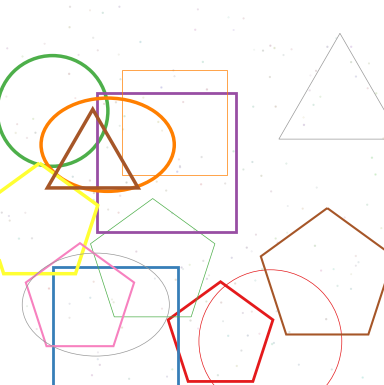[{"shape": "circle", "thickness": 0.5, "radius": 0.93, "center": [0.702, 0.114]}, {"shape": "pentagon", "thickness": 2, "radius": 0.72, "center": [0.573, 0.125]}, {"shape": "square", "thickness": 2, "radius": 0.82, "center": [0.3, 0.142]}, {"shape": "pentagon", "thickness": 0.5, "radius": 0.85, "center": [0.397, 0.314]}, {"shape": "circle", "thickness": 2.5, "radius": 0.72, "center": [0.136, 0.712]}, {"shape": "square", "thickness": 2, "radius": 0.9, "center": [0.433, 0.577]}, {"shape": "oval", "thickness": 2.5, "radius": 0.87, "center": [0.28, 0.624]}, {"shape": "square", "thickness": 0.5, "radius": 0.68, "center": [0.453, 0.682]}, {"shape": "pentagon", "thickness": 2.5, "radius": 0.79, "center": [0.103, 0.418]}, {"shape": "pentagon", "thickness": 1.5, "radius": 0.91, "center": [0.85, 0.278]}, {"shape": "triangle", "thickness": 2.5, "radius": 0.68, "center": [0.241, 0.58]}, {"shape": "pentagon", "thickness": 1.5, "radius": 0.74, "center": [0.208, 0.22]}, {"shape": "triangle", "thickness": 0.5, "radius": 0.92, "center": [0.883, 0.73]}, {"shape": "oval", "thickness": 0.5, "radius": 0.96, "center": [0.249, 0.209]}]